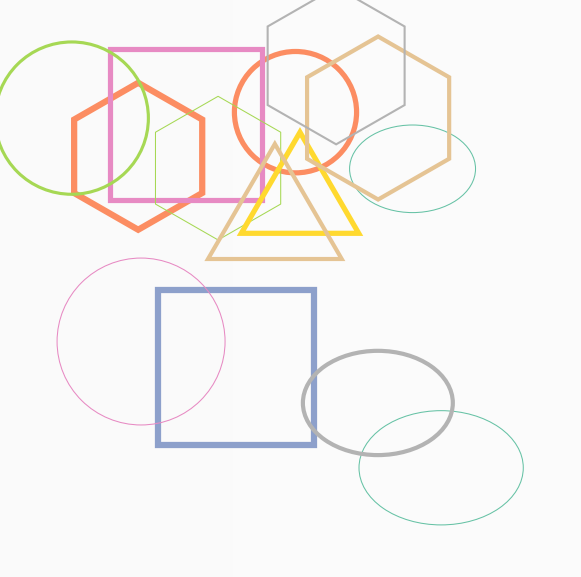[{"shape": "oval", "thickness": 0.5, "radius": 0.71, "center": [0.759, 0.189]}, {"shape": "oval", "thickness": 0.5, "radius": 0.54, "center": [0.71, 0.707]}, {"shape": "circle", "thickness": 2.5, "radius": 0.53, "center": [0.508, 0.805]}, {"shape": "hexagon", "thickness": 3, "radius": 0.64, "center": [0.238, 0.729]}, {"shape": "square", "thickness": 3, "radius": 0.67, "center": [0.405, 0.364]}, {"shape": "circle", "thickness": 0.5, "radius": 0.72, "center": [0.243, 0.408]}, {"shape": "square", "thickness": 2.5, "radius": 0.65, "center": [0.321, 0.784]}, {"shape": "hexagon", "thickness": 0.5, "radius": 0.62, "center": [0.375, 0.708]}, {"shape": "circle", "thickness": 1.5, "radius": 0.66, "center": [0.123, 0.795]}, {"shape": "triangle", "thickness": 2.5, "radius": 0.58, "center": [0.516, 0.653]}, {"shape": "hexagon", "thickness": 2, "radius": 0.71, "center": [0.651, 0.795]}, {"shape": "triangle", "thickness": 2, "radius": 0.66, "center": [0.473, 0.617]}, {"shape": "hexagon", "thickness": 1, "radius": 0.68, "center": [0.578, 0.885]}, {"shape": "oval", "thickness": 2, "radius": 0.64, "center": [0.65, 0.301]}]